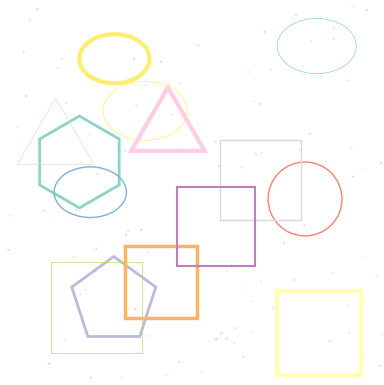[{"shape": "oval", "thickness": 0.5, "radius": 0.51, "center": [0.823, 0.88]}, {"shape": "hexagon", "thickness": 2, "radius": 0.6, "center": [0.206, 0.579]}, {"shape": "square", "thickness": 3, "radius": 0.54, "center": [0.828, 0.136]}, {"shape": "pentagon", "thickness": 2, "radius": 0.57, "center": [0.296, 0.219]}, {"shape": "circle", "thickness": 1, "radius": 0.48, "center": [0.792, 0.483]}, {"shape": "oval", "thickness": 1, "radius": 0.47, "center": [0.234, 0.501]}, {"shape": "square", "thickness": 2.5, "radius": 0.47, "center": [0.418, 0.268]}, {"shape": "square", "thickness": 0.5, "radius": 0.59, "center": [0.251, 0.202]}, {"shape": "triangle", "thickness": 3, "radius": 0.55, "center": [0.436, 0.663]}, {"shape": "square", "thickness": 1, "radius": 0.52, "center": [0.677, 0.532]}, {"shape": "square", "thickness": 1.5, "radius": 0.51, "center": [0.561, 0.412]}, {"shape": "triangle", "thickness": 0.5, "radius": 0.58, "center": [0.145, 0.63]}, {"shape": "oval", "thickness": 3, "radius": 0.46, "center": [0.297, 0.847]}, {"shape": "oval", "thickness": 0.5, "radius": 0.55, "center": [0.377, 0.712]}]